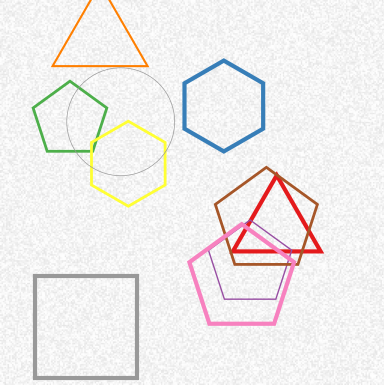[{"shape": "triangle", "thickness": 3, "radius": 0.66, "center": [0.719, 0.413]}, {"shape": "hexagon", "thickness": 3, "radius": 0.59, "center": [0.581, 0.725]}, {"shape": "pentagon", "thickness": 2, "radius": 0.5, "center": [0.182, 0.688]}, {"shape": "pentagon", "thickness": 1, "radius": 0.57, "center": [0.65, 0.315]}, {"shape": "triangle", "thickness": 1.5, "radius": 0.71, "center": [0.26, 0.899]}, {"shape": "hexagon", "thickness": 2, "radius": 0.55, "center": [0.333, 0.575]}, {"shape": "pentagon", "thickness": 2, "radius": 0.7, "center": [0.692, 0.426]}, {"shape": "pentagon", "thickness": 3, "radius": 0.71, "center": [0.628, 0.275]}, {"shape": "circle", "thickness": 0.5, "radius": 0.7, "center": [0.314, 0.684]}, {"shape": "square", "thickness": 3, "radius": 0.66, "center": [0.223, 0.151]}]